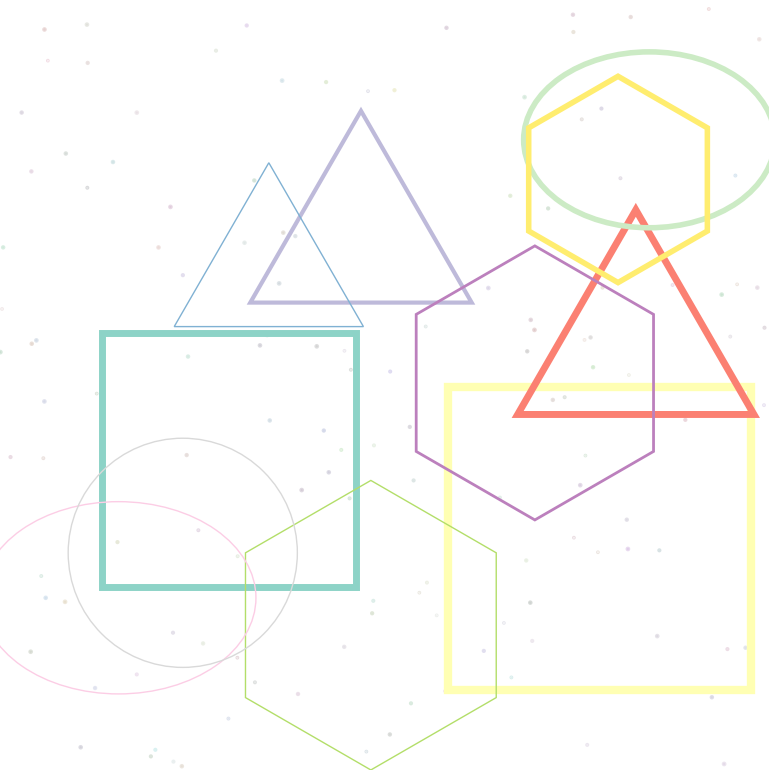[{"shape": "square", "thickness": 2.5, "radius": 0.83, "center": [0.297, 0.403]}, {"shape": "square", "thickness": 3, "radius": 0.99, "center": [0.779, 0.301]}, {"shape": "triangle", "thickness": 1.5, "radius": 0.83, "center": [0.469, 0.69]}, {"shape": "triangle", "thickness": 2.5, "radius": 0.89, "center": [0.826, 0.55]}, {"shape": "triangle", "thickness": 0.5, "radius": 0.71, "center": [0.349, 0.647]}, {"shape": "hexagon", "thickness": 0.5, "radius": 0.94, "center": [0.482, 0.188]}, {"shape": "oval", "thickness": 0.5, "radius": 0.89, "center": [0.154, 0.224]}, {"shape": "circle", "thickness": 0.5, "radius": 0.74, "center": [0.237, 0.282]}, {"shape": "hexagon", "thickness": 1, "radius": 0.89, "center": [0.695, 0.503]}, {"shape": "oval", "thickness": 2, "radius": 0.82, "center": [0.843, 0.818]}, {"shape": "hexagon", "thickness": 2, "radius": 0.67, "center": [0.803, 0.767]}]